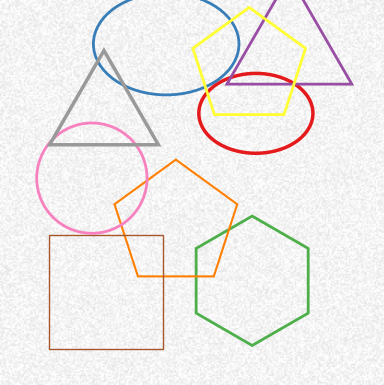[{"shape": "oval", "thickness": 2.5, "radius": 0.74, "center": [0.665, 0.706]}, {"shape": "oval", "thickness": 2, "radius": 0.95, "center": [0.432, 0.886]}, {"shape": "hexagon", "thickness": 2, "radius": 0.84, "center": [0.655, 0.271]}, {"shape": "triangle", "thickness": 2, "radius": 0.94, "center": [0.752, 0.875]}, {"shape": "pentagon", "thickness": 1.5, "radius": 0.84, "center": [0.457, 0.418]}, {"shape": "pentagon", "thickness": 2, "radius": 0.77, "center": [0.647, 0.827]}, {"shape": "square", "thickness": 1, "radius": 0.74, "center": [0.276, 0.243]}, {"shape": "circle", "thickness": 2, "radius": 0.72, "center": [0.239, 0.537]}, {"shape": "triangle", "thickness": 2.5, "radius": 0.82, "center": [0.27, 0.706]}]